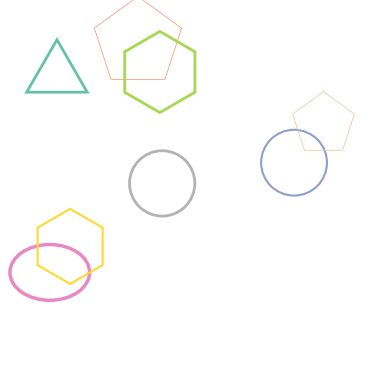[{"shape": "triangle", "thickness": 2, "radius": 0.45, "center": [0.148, 0.806]}, {"shape": "pentagon", "thickness": 0.5, "radius": 0.6, "center": [0.358, 0.89]}, {"shape": "circle", "thickness": 1.5, "radius": 0.43, "center": [0.764, 0.577]}, {"shape": "oval", "thickness": 2.5, "radius": 0.52, "center": [0.129, 0.292]}, {"shape": "hexagon", "thickness": 2, "radius": 0.53, "center": [0.415, 0.813]}, {"shape": "hexagon", "thickness": 1.5, "radius": 0.49, "center": [0.182, 0.36]}, {"shape": "pentagon", "thickness": 0.5, "radius": 0.42, "center": [0.84, 0.678]}, {"shape": "circle", "thickness": 2, "radius": 0.42, "center": [0.421, 0.524]}]